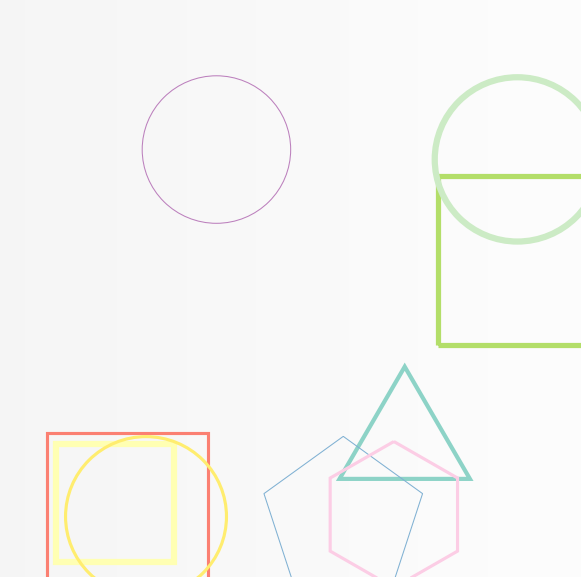[{"shape": "triangle", "thickness": 2, "radius": 0.65, "center": [0.696, 0.235]}, {"shape": "square", "thickness": 3, "radius": 0.51, "center": [0.198, 0.128]}, {"shape": "square", "thickness": 1.5, "radius": 0.69, "center": [0.22, 0.111]}, {"shape": "pentagon", "thickness": 0.5, "radius": 0.72, "center": [0.591, 0.1]}, {"shape": "square", "thickness": 2.5, "radius": 0.73, "center": [0.899, 0.548]}, {"shape": "hexagon", "thickness": 1.5, "radius": 0.63, "center": [0.678, 0.108]}, {"shape": "circle", "thickness": 0.5, "radius": 0.64, "center": [0.372, 0.74]}, {"shape": "circle", "thickness": 3, "radius": 0.71, "center": [0.89, 0.723]}, {"shape": "circle", "thickness": 1.5, "radius": 0.69, "center": [0.251, 0.105]}]